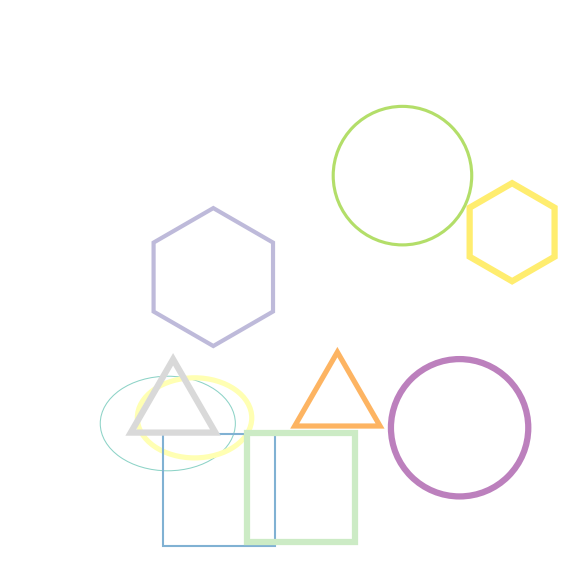[{"shape": "oval", "thickness": 0.5, "radius": 0.58, "center": [0.291, 0.266]}, {"shape": "oval", "thickness": 2.5, "radius": 0.5, "center": [0.337, 0.276]}, {"shape": "hexagon", "thickness": 2, "radius": 0.6, "center": [0.369, 0.519]}, {"shape": "square", "thickness": 1, "radius": 0.48, "center": [0.38, 0.15]}, {"shape": "triangle", "thickness": 2.5, "radius": 0.43, "center": [0.584, 0.304]}, {"shape": "circle", "thickness": 1.5, "radius": 0.6, "center": [0.697, 0.695]}, {"shape": "triangle", "thickness": 3, "radius": 0.42, "center": [0.3, 0.292]}, {"shape": "circle", "thickness": 3, "radius": 0.59, "center": [0.796, 0.258]}, {"shape": "square", "thickness": 3, "radius": 0.47, "center": [0.521, 0.154]}, {"shape": "hexagon", "thickness": 3, "radius": 0.42, "center": [0.887, 0.597]}]